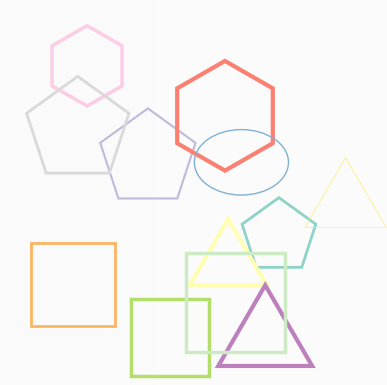[{"shape": "pentagon", "thickness": 2, "radius": 0.5, "center": [0.72, 0.387]}, {"shape": "triangle", "thickness": 3, "radius": 0.57, "center": [0.589, 0.317]}, {"shape": "pentagon", "thickness": 1.5, "radius": 0.65, "center": [0.382, 0.589]}, {"shape": "hexagon", "thickness": 3, "radius": 0.71, "center": [0.581, 0.699]}, {"shape": "oval", "thickness": 1, "radius": 0.61, "center": [0.623, 0.578]}, {"shape": "square", "thickness": 2, "radius": 0.54, "center": [0.187, 0.26]}, {"shape": "square", "thickness": 2.5, "radius": 0.5, "center": [0.438, 0.123]}, {"shape": "hexagon", "thickness": 2.5, "radius": 0.52, "center": [0.225, 0.829]}, {"shape": "pentagon", "thickness": 2, "radius": 0.69, "center": [0.201, 0.663]}, {"shape": "triangle", "thickness": 3, "radius": 0.7, "center": [0.684, 0.119]}, {"shape": "square", "thickness": 2.5, "radius": 0.64, "center": [0.608, 0.215]}, {"shape": "triangle", "thickness": 0.5, "radius": 0.61, "center": [0.892, 0.469]}]